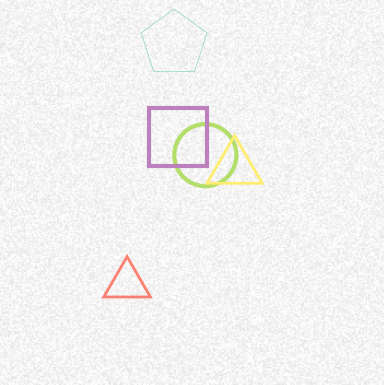[{"shape": "pentagon", "thickness": 0.5, "radius": 0.45, "center": [0.452, 0.887]}, {"shape": "triangle", "thickness": 2, "radius": 0.35, "center": [0.33, 0.264]}, {"shape": "circle", "thickness": 3, "radius": 0.4, "center": [0.533, 0.597]}, {"shape": "square", "thickness": 3, "radius": 0.38, "center": [0.462, 0.643]}, {"shape": "triangle", "thickness": 2, "radius": 0.41, "center": [0.609, 0.565]}]